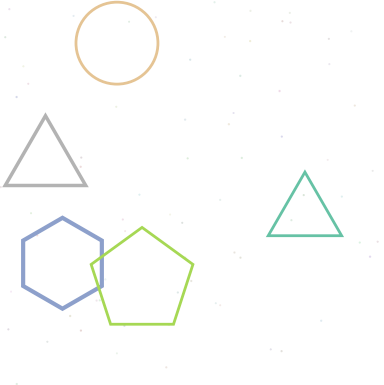[{"shape": "triangle", "thickness": 2, "radius": 0.55, "center": [0.792, 0.443]}, {"shape": "hexagon", "thickness": 3, "radius": 0.59, "center": [0.162, 0.316]}, {"shape": "pentagon", "thickness": 2, "radius": 0.69, "center": [0.369, 0.27]}, {"shape": "circle", "thickness": 2, "radius": 0.53, "center": [0.304, 0.888]}, {"shape": "triangle", "thickness": 2.5, "radius": 0.6, "center": [0.118, 0.579]}]